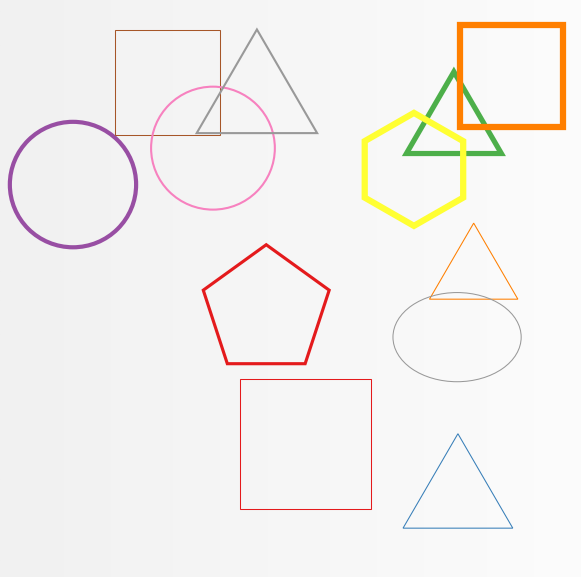[{"shape": "pentagon", "thickness": 1.5, "radius": 0.57, "center": [0.458, 0.461]}, {"shape": "square", "thickness": 0.5, "radius": 0.56, "center": [0.526, 0.231]}, {"shape": "triangle", "thickness": 0.5, "radius": 0.55, "center": [0.788, 0.139]}, {"shape": "triangle", "thickness": 2.5, "radius": 0.47, "center": [0.781, 0.78]}, {"shape": "circle", "thickness": 2, "radius": 0.54, "center": [0.126, 0.68]}, {"shape": "triangle", "thickness": 0.5, "radius": 0.44, "center": [0.815, 0.525]}, {"shape": "square", "thickness": 3, "radius": 0.44, "center": [0.88, 0.868]}, {"shape": "hexagon", "thickness": 3, "radius": 0.49, "center": [0.712, 0.706]}, {"shape": "square", "thickness": 0.5, "radius": 0.45, "center": [0.288, 0.856]}, {"shape": "circle", "thickness": 1, "radius": 0.53, "center": [0.366, 0.743]}, {"shape": "triangle", "thickness": 1, "radius": 0.6, "center": [0.442, 0.828]}, {"shape": "oval", "thickness": 0.5, "radius": 0.55, "center": [0.786, 0.415]}]